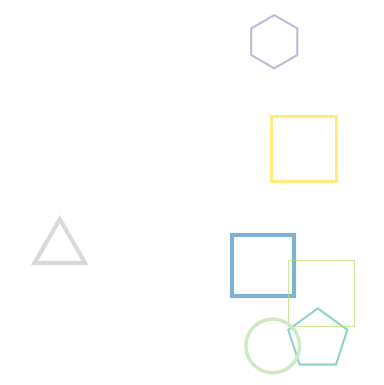[{"shape": "pentagon", "thickness": 1.5, "radius": 0.4, "center": [0.825, 0.118]}, {"shape": "hexagon", "thickness": 1.5, "radius": 0.35, "center": [0.712, 0.892]}, {"shape": "square", "thickness": 3, "radius": 0.4, "center": [0.683, 0.31]}, {"shape": "square", "thickness": 0.5, "radius": 0.43, "center": [0.833, 0.238]}, {"shape": "triangle", "thickness": 3, "radius": 0.38, "center": [0.155, 0.355]}, {"shape": "circle", "thickness": 2.5, "radius": 0.35, "center": [0.708, 0.101]}, {"shape": "square", "thickness": 2, "radius": 0.42, "center": [0.788, 0.615]}]